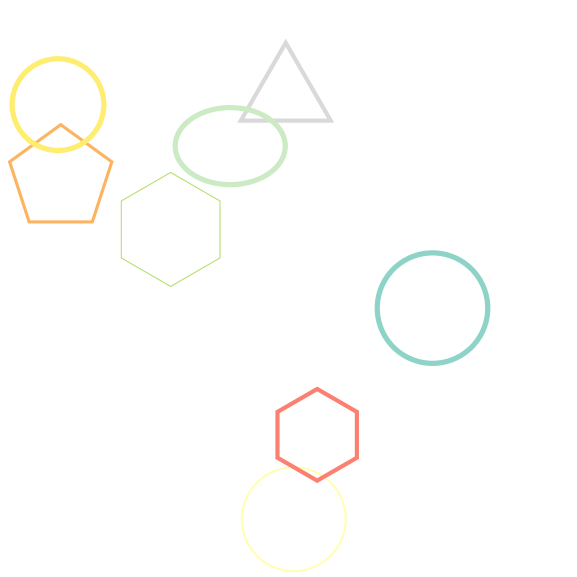[{"shape": "circle", "thickness": 2.5, "radius": 0.48, "center": [0.749, 0.466]}, {"shape": "circle", "thickness": 1, "radius": 0.45, "center": [0.509, 0.1]}, {"shape": "hexagon", "thickness": 2, "radius": 0.4, "center": [0.549, 0.246]}, {"shape": "pentagon", "thickness": 1.5, "radius": 0.47, "center": [0.105, 0.69]}, {"shape": "hexagon", "thickness": 0.5, "radius": 0.49, "center": [0.295, 0.602]}, {"shape": "triangle", "thickness": 2, "radius": 0.45, "center": [0.495, 0.835]}, {"shape": "oval", "thickness": 2.5, "radius": 0.48, "center": [0.399, 0.746]}, {"shape": "circle", "thickness": 2.5, "radius": 0.4, "center": [0.1, 0.818]}]